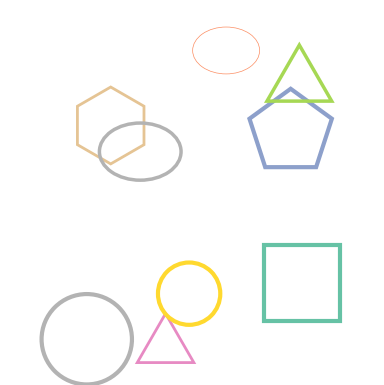[{"shape": "square", "thickness": 3, "radius": 0.49, "center": [0.784, 0.264]}, {"shape": "oval", "thickness": 0.5, "radius": 0.44, "center": [0.587, 0.869]}, {"shape": "pentagon", "thickness": 3, "radius": 0.56, "center": [0.755, 0.657]}, {"shape": "triangle", "thickness": 2, "radius": 0.42, "center": [0.43, 0.101]}, {"shape": "triangle", "thickness": 2.5, "radius": 0.49, "center": [0.777, 0.786]}, {"shape": "circle", "thickness": 3, "radius": 0.4, "center": [0.491, 0.237]}, {"shape": "hexagon", "thickness": 2, "radius": 0.5, "center": [0.288, 0.674]}, {"shape": "oval", "thickness": 2.5, "radius": 0.53, "center": [0.364, 0.606]}, {"shape": "circle", "thickness": 3, "radius": 0.59, "center": [0.225, 0.119]}]